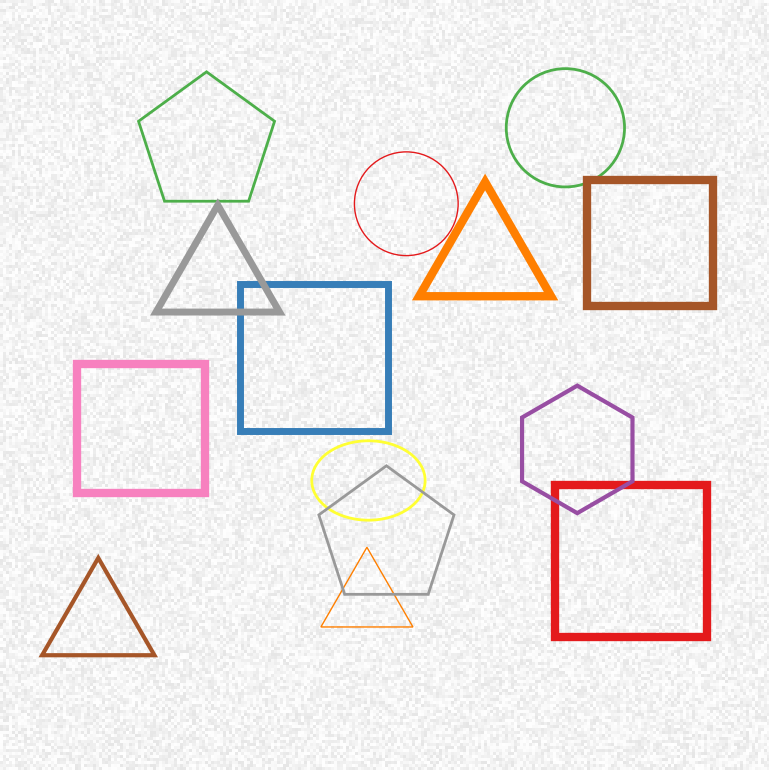[{"shape": "square", "thickness": 3, "radius": 0.49, "center": [0.82, 0.272]}, {"shape": "circle", "thickness": 0.5, "radius": 0.34, "center": [0.528, 0.735]}, {"shape": "square", "thickness": 2.5, "radius": 0.48, "center": [0.408, 0.535]}, {"shape": "circle", "thickness": 1, "radius": 0.38, "center": [0.734, 0.834]}, {"shape": "pentagon", "thickness": 1, "radius": 0.46, "center": [0.268, 0.814]}, {"shape": "hexagon", "thickness": 1.5, "radius": 0.41, "center": [0.75, 0.416]}, {"shape": "triangle", "thickness": 0.5, "radius": 0.35, "center": [0.477, 0.22]}, {"shape": "triangle", "thickness": 3, "radius": 0.49, "center": [0.63, 0.665]}, {"shape": "oval", "thickness": 1, "radius": 0.37, "center": [0.478, 0.376]}, {"shape": "triangle", "thickness": 1.5, "radius": 0.42, "center": [0.128, 0.191]}, {"shape": "square", "thickness": 3, "radius": 0.41, "center": [0.844, 0.684]}, {"shape": "square", "thickness": 3, "radius": 0.42, "center": [0.183, 0.444]}, {"shape": "triangle", "thickness": 2.5, "radius": 0.46, "center": [0.283, 0.641]}, {"shape": "pentagon", "thickness": 1, "radius": 0.46, "center": [0.502, 0.303]}]